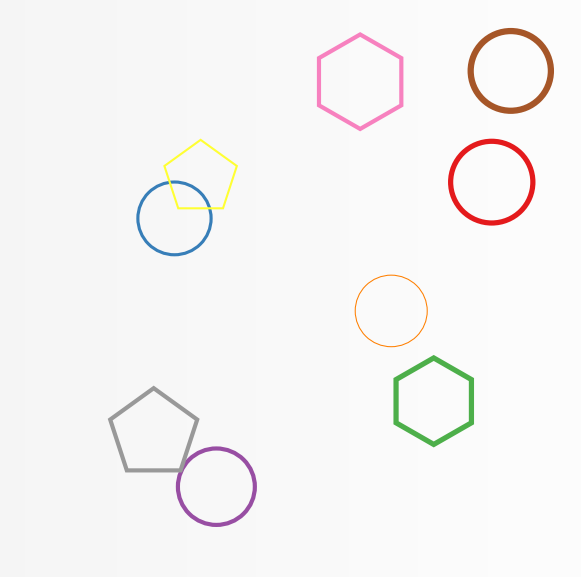[{"shape": "circle", "thickness": 2.5, "radius": 0.35, "center": [0.846, 0.684]}, {"shape": "circle", "thickness": 1.5, "radius": 0.31, "center": [0.3, 0.621]}, {"shape": "hexagon", "thickness": 2.5, "radius": 0.37, "center": [0.746, 0.304]}, {"shape": "circle", "thickness": 2, "radius": 0.33, "center": [0.372, 0.156]}, {"shape": "circle", "thickness": 0.5, "radius": 0.31, "center": [0.673, 0.461]}, {"shape": "pentagon", "thickness": 1, "radius": 0.33, "center": [0.345, 0.691]}, {"shape": "circle", "thickness": 3, "radius": 0.34, "center": [0.879, 0.876]}, {"shape": "hexagon", "thickness": 2, "radius": 0.41, "center": [0.62, 0.858]}, {"shape": "pentagon", "thickness": 2, "radius": 0.39, "center": [0.264, 0.248]}]